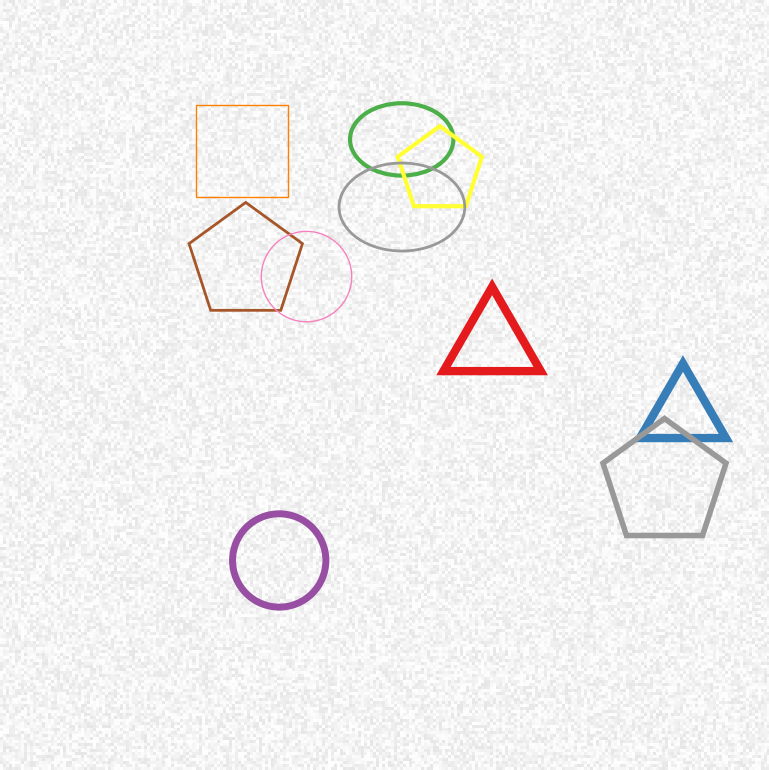[{"shape": "triangle", "thickness": 3, "radius": 0.36, "center": [0.639, 0.555]}, {"shape": "triangle", "thickness": 3, "radius": 0.32, "center": [0.887, 0.463]}, {"shape": "oval", "thickness": 1.5, "radius": 0.34, "center": [0.522, 0.819]}, {"shape": "circle", "thickness": 2.5, "radius": 0.3, "center": [0.363, 0.272]}, {"shape": "square", "thickness": 0.5, "radius": 0.3, "center": [0.314, 0.803]}, {"shape": "pentagon", "thickness": 1.5, "radius": 0.29, "center": [0.571, 0.779]}, {"shape": "pentagon", "thickness": 1, "radius": 0.39, "center": [0.319, 0.66]}, {"shape": "circle", "thickness": 0.5, "radius": 0.29, "center": [0.398, 0.641]}, {"shape": "oval", "thickness": 1, "radius": 0.41, "center": [0.522, 0.731]}, {"shape": "pentagon", "thickness": 2, "radius": 0.42, "center": [0.863, 0.372]}]